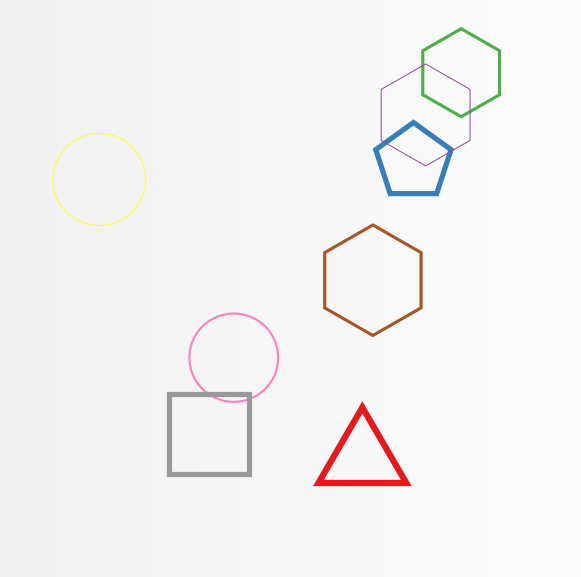[{"shape": "triangle", "thickness": 3, "radius": 0.44, "center": [0.623, 0.206]}, {"shape": "pentagon", "thickness": 2.5, "radius": 0.34, "center": [0.711, 0.719]}, {"shape": "hexagon", "thickness": 1.5, "radius": 0.38, "center": [0.793, 0.873]}, {"shape": "hexagon", "thickness": 0.5, "radius": 0.44, "center": [0.732, 0.8]}, {"shape": "circle", "thickness": 0.5, "radius": 0.4, "center": [0.171, 0.688]}, {"shape": "hexagon", "thickness": 1.5, "radius": 0.48, "center": [0.642, 0.514]}, {"shape": "circle", "thickness": 1, "radius": 0.38, "center": [0.402, 0.38]}, {"shape": "square", "thickness": 2.5, "radius": 0.34, "center": [0.36, 0.248]}]